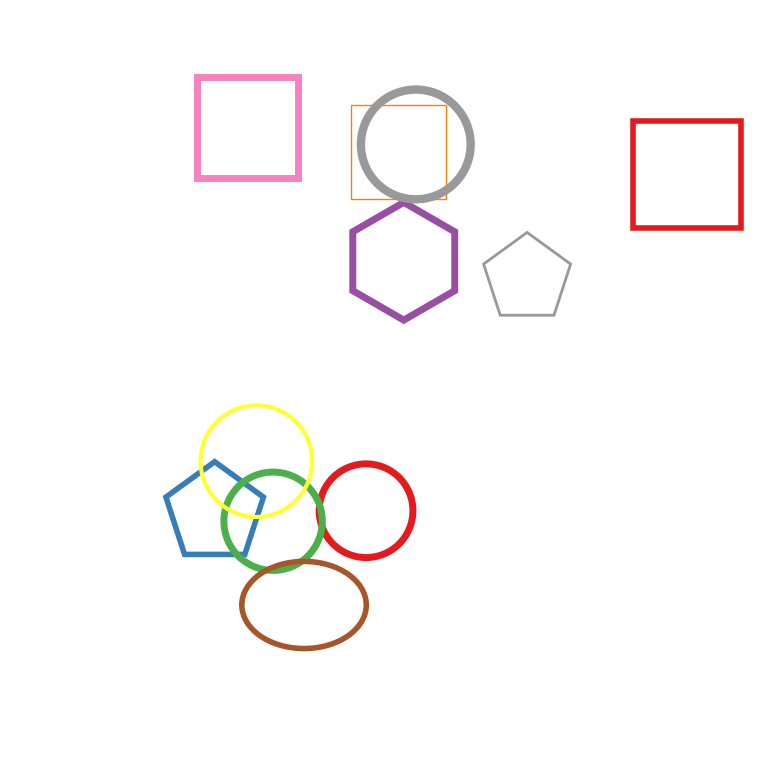[{"shape": "circle", "thickness": 2.5, "radius": 0.3, "center": [0.475, 0.337]}, {"shape": "square", "thickness": 2, "radius": 0.35, "center": [0.893, 0.773]}, {"shape": "pentagon", "thickness": 2, "radius": 0.33, "center": [0.279, 0.334]}, {"shape": "circle", "thickness": 2.5, "radius": 0.32, "center": [0.355, 0.323]}, {"shape": "hexagon", "thickness": 2.5, "radius": 0.38, "center": [0.524, 0.661]}, {"shape": "square", "thickness": 0.5, "radius": 0.31, "center": [0.518, 0.803]}, {"shape": "circle", "thickness": 1.5, "radius": 0.36, "center": [0.333, 0.401]}, {"shape": "oval", "thickness": 2, "radius": 0.4, "center": [0.395, 0.214]}, {"shape": "square", "thickness": 2.5, "radius": 0.33, "center": [0.321, 0.835]}, {"shape": "pentagon", "thickness": 1, "radius": 0.3, "center": [0.685, 0.639]}, {"shape": "circle", "thickness": 3, "radius": 0.36, "center": [0.54, 0.812]}]